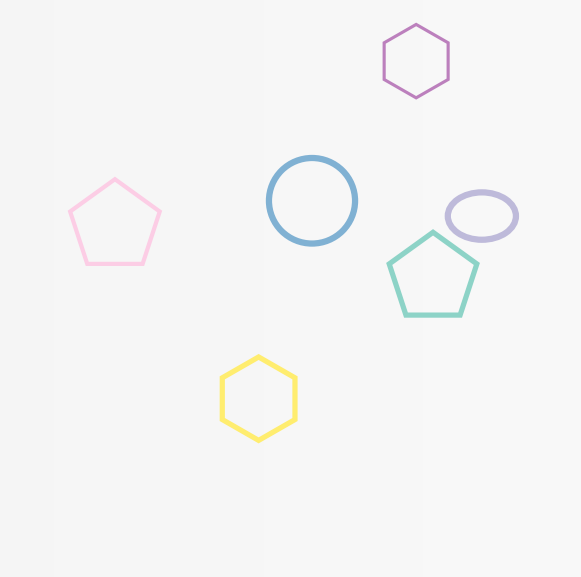[{"shape": "pentagon", "thickness": 2.5, "radius": 0.4, "center": [0.745, 0.518]}, {"shape": "oval", "thickness": 3, "radius": 0.29, "center": [0.829, 0.625]}, {"shape": "circle", "thickness": 3, "radius": 0.37, "center": [0.537, 0.651]}, {"shape": "pentagon", "thickness": 2, "radius": 0.41, "center": [0.198, 0.608]}, {"shape": "hexagon", "thickness": 1.5, "radius": 0.32, "center": [0.716, 0.893]}, {"shape": "hexagon", "thickness": 2.5, "radius": 0.36, "center": [0.445, 0.309]}]